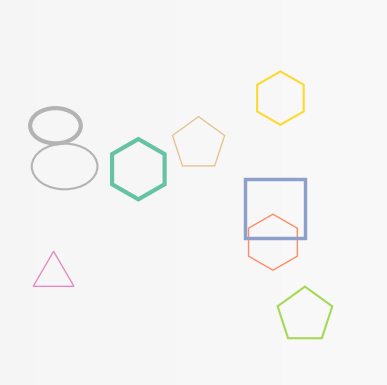[{"shape": "hexagon", "thickness": 3, "radius": 0.39, "center": [0.357, 0.561]}, {"shape": "hexagon", "thickness": 1, "radius": 0.36, "center": [0.704, 0.371]}, {"shape": "square", "thickness": 2.5, "radius": 0.39, "center": [0.71, 0.458]}, {"shape": "triangle", "thickness": 1, "radius": 0.3, "center": [0.138, 0.287]}, {"shape": "pentagon", "thickness": 1.5, "radius": 0.37, "center": [0.787, 0.181]}, {"shape": "hexagon", "thickness": 1.5, "radius": 0.35, "center": [0.724, 0.745]}, {"shape": "pentagon", "thickness": 1, "radius": 0.35, "center": [0.512, 0.626]}, {"shape": "oval", "thickness": 3, "radius": 0.33, "center": [0.143, 0.673]}, {"shape": "oval", "thickness": 1.5, "radius": 0.42, "center": [0.167, 0.568]}]